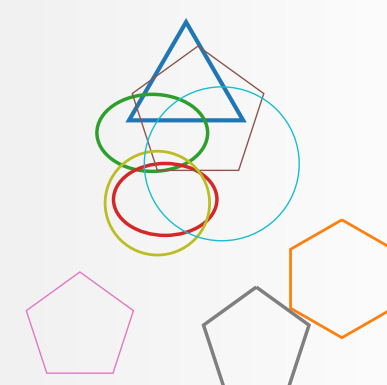[{"shape": "triangle", "thickness": 3, "radius": 0.85, "center": [0.48, 0.772]}, {"shape": "hexagon", "thickness": 2, "radius": 0.77, "center": [0.882, 0.276]}, {"shape": "oval", "thickness": 2.5, "radius": 0.71, "center": [0.393, 0.655]}, {"shape": "oval", "thickness": 2.5, "radius": 0.67, "center": [0.426, 0.482]}, {"shape": "pentagon", "thickness": 1, "radius": 0.89, "center": [0.511, 0.702]}, {"shape": "pentagon", "thickness": 1, "radius": 0.73, "center": [0.206, 0.148]}, {"shape": "pentagon", "thickness": 2.5, "radius": 0.72, "center": [0.661, 0.111]}, {"shape": "circle", "thickness": 2, "radius": 0.67, "center": [0.406, 0.472]}, {"shape": "circle", "thickness": 1, "radius": 1.0, "center": [0.572, 0.575]}]